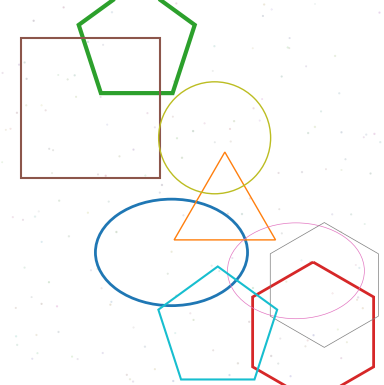[{"shape": "oval", "thickness": 2, "radius": 0.99, "center": [0.445, 0.344]}, {"shape": "triangle", "thickness": 1, "radius": 0.76, "center": [0.584, 0.453]}, {"shape": "pentagon", "thickness": 3, "radius": 0.79, "center": [0.355, 0.886]}, {"shape": "hexagon", "thickness": 2, "radius": 0.91, "center": [0.813, 0.138]}, {"shape": "square", "thickness": 1.5, "radius": 0.91, "center": [0.235, 0.72]}, {"shape": "oval", "thickness": 0.5, "radius": 0.89, "center": [0.769, 0.297]}, {"shape": "hexagon", "thickness": 0.5, "radius": 0.81, "center": [0.842, 0.26]}, {"shape": "circle", "thickness": 1, "radius": 0.73, "center": [0.558, 0.642]}, {"shape": "pentagon", "thickness": 1.5, "radius": 0.81, "center": [0.566, 0.146]}]